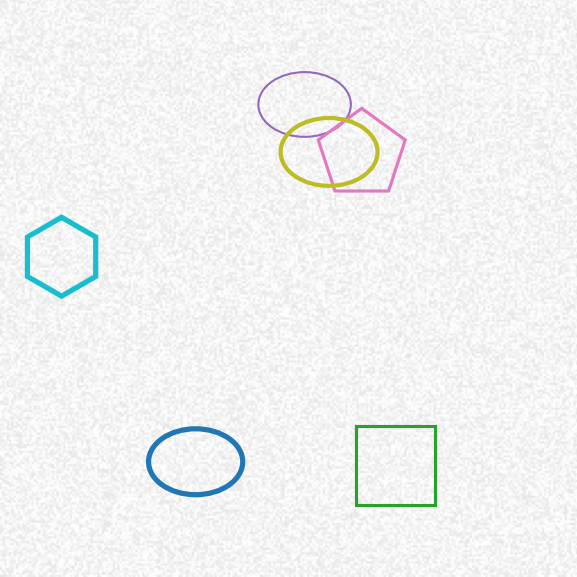[{"shape": "oval", "thickness": 2.5, "radius": 0.41, "center": [0.339, 0.2]}, {"shape": "square", "thickness": 1.5, "radius": 0.34, "center": [0.685, 0.193]}, {"shape": "oval", "thickness": 1, "radius": 0.4, "center": [0.527, 0.818]}, {"shape": "pentagon", "thickness": 1.5, "radius": 0.4, "center": [0.626, 0.732]}, {"shape": "oval", "thickness": 2, "radius": 0.42, "center": [0.57, 0.736]}, {"shape": "hexagon", "thickness": 2.5, "radius": 0.34, "center": [0.107, 0.555]}]